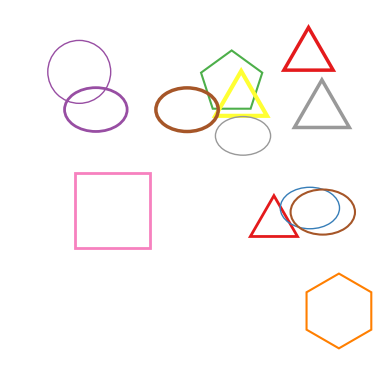[{"shape": "triangle", "thickness": 2.5, "radius": 0.37, "center": [0.801, 0.855]}, {"shape": "triangle", "thickness": 2, "radius": 0.35, "center": [0.711, 0.421]}, {"shape": "oval", "thickness": 1, "radius": 0.38, "center": [0.805, 0.46]}, {"shape": "pentagon", "thickness": 1.5, "radius": 0.42, "center": [0.602, 0.785]}, {"shape": "oval", "thickness": 2, "radius": 0.41, "center": [0.249, 0.715]}, {"shape": "circle", "thickness": 1, "radius": 0.41, "center": [0.206, 0.813]}, {"shape": "hexagon", "thickness": 1.5, "radius": 0.49, "center": [0.88, 0.192]}, {"shape": "triangle", "thickness": 3, "radius": 0.39, "center": [0.626, 0.738]}, {"shape": "oval", "thickness": 1.5, "radius": 0.42, "center": [0.838, 0.449]}, {"shape": "oval", "thickness": 2.5, "radius": 0.4, "center": [0.486, 0.715]}, {"shape": "square", "thickness": 2, "radius": 0.49, "center": [0.293, 0.454]}, {"shape": "oval", "thickness": 1, "radius": 0.36, "center": [0.631, 0.647]}, {"shape": "triangle", "thickness": 2.5, "radius": 0.41, "center": [0.836, 0.71]}]